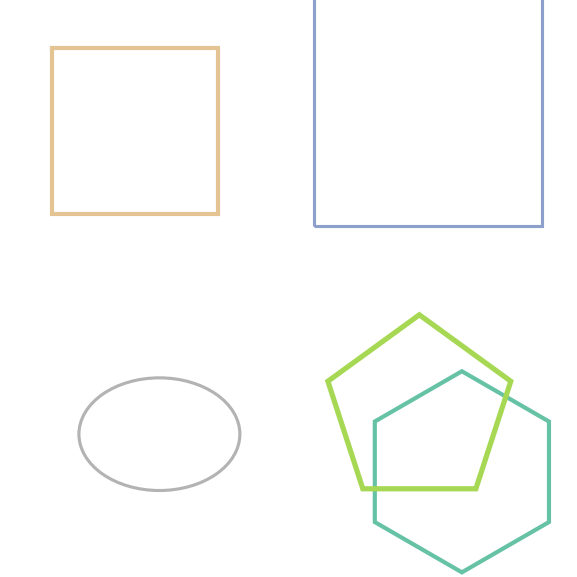[{"shape": "hexagon", "thickness": 2, "radius": 0.87, "center": [0.8, 0.182]}, {"shape": "square", "thickness": 1.5, "radius": 0.99, "center": [0.742, 0.805]}, {"shape": "pentagon", "thickness": 2.5, "radius": 0.83, "center": [0.726, 0.287]}, {"shape": "square", "thickness": 2, "radius": 0.72, "center": [0.233, 0.773]}, {"shape": "oval", "thickness": 1.5, "radius": 0.7, "center": [0.276, 0.247]}]